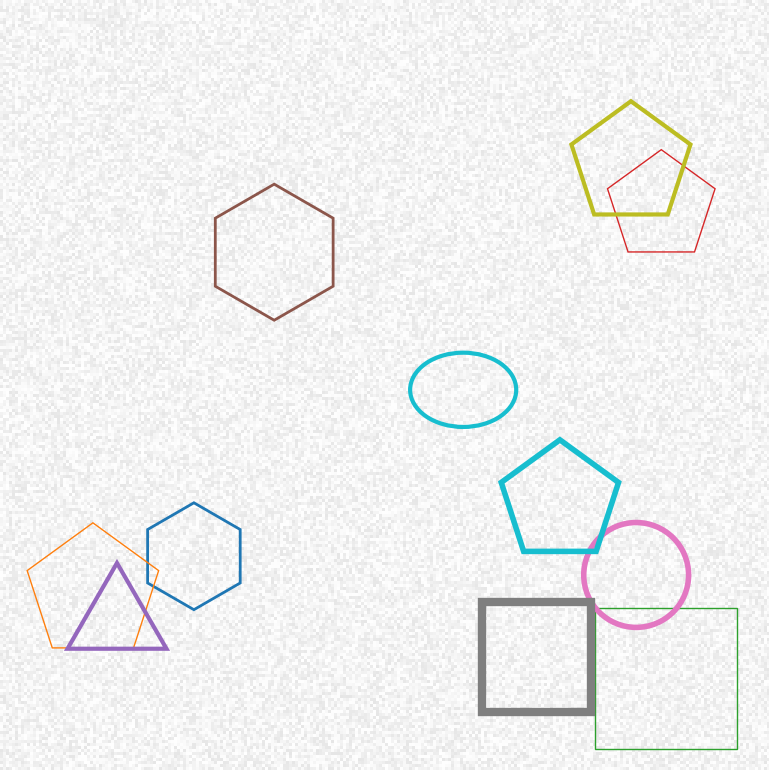[{"shape": "hexagon", "thickness": 1, "radius": 0.35, "center": [0.252, 0.278]}, {"shape": "pentagon", "thickness": 0.5, "radius": 0.45, "center": [0.121, 0.231]}, {"shape": "square", "thickness": 0.5, "radius": 0.46, "center": [0.865, 0.119]}, {"shape": "pentagon", "thickness": 0.5, "radius": 0.37, "center": [0.859, 0.732]}, {"shape": "triangle", "thickness": 1.5, "radius": 0.37, "center": [0.152, 0.195]}, {"shape": "hexagon", "thickness": 1, "radius": 0.44, "center": [0.356, 0.672]}, {"shape": "circle", "thickness": 2, "radius": 0.34, "center": [0.826, 0.253]}, {"shape": "square", "thickness": 3, "radius": 0.35, "center": [0.697, 0.147]}, {"shape": "pentagon", "thickness": 1.5, "radius": 0.41, "center": [0.819, 0.787]}, {"shape": "pentagon", "thickness": 2, "radius": 0.4, "center": [0.727, 0.349]}, {"shape": "oval", "thickness": 1.5, "radius": 0.34, "center": [0.602, 0.494]}]